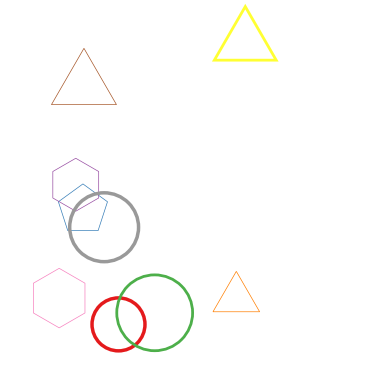[{"shape": "circle", "thickness": 2.5, "radius": 0.34, "center": [0.308, 0.157]}, {"shape": "pentagon", "thickness": 0.5, "radius": 0.34, "center": [0.215, 0.455]}, {"shape": "circle", "thickness": 2, "radius": 0.49, "center": [0.402, 0.188]}, {"shape": "hexagon", "thickness": 0.5, "radius": 0.34, "center": [0.197, 0.52]}, {"shape": "triangle", "thickness": 0.5, "radius": 0.35, "center": [0.614, 0.225]}, {"shape": "triangle", "thickness": 2, "radius": 0.46, "center": [0.637, 0.89]}, {"shape": "triangle", "thickness": 0.5, "radius": 0.49, "center": [0.218, 0.777]}, {"shape": "hexagon", "thickness": 0.5, "radius": 0.39, "center": [0.154, 0.226]}, {"shape": "circle", "thickness": 2.5, "radius": 0.45, "center": [0.27, 0.41]}]